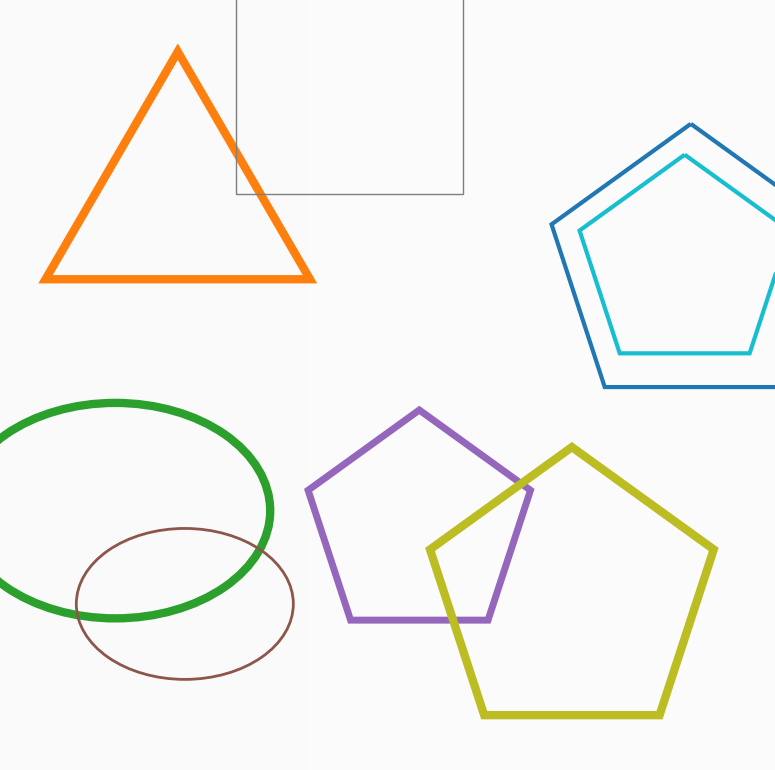[{"shape": "pentagon", "thickness": 1.5, "radius": 0.94, "center": [0.891, 0.65]}, {"shape": "triangle", "thickness": 3, "radius": 0.98, "center": [0.229, 0.736]}, {"shape": "oval", "thickness": 3, "radius": 1.0, "center": [0.149, 0.337]}, {"shape": "pentagon", "thickness": 2.5, "radius": 0.75, "center": [0.541, 0.317]}, {"shape": "oval", "thickness": 1, "radius": 0.7, "center": [0.238, 0.216]}, {"shape": "square", "thickness": 0.5, "radius": 0.73, "center": [0.451, 0.894]}, {"shape": "pentagon", "thickness": 3, "radius": 0.96, "center": [0.738, 0.227]}, {"shape": "pentagon", "thickness": 1.5, "radius": 0.71, "center": [0.883, 0.657]}]